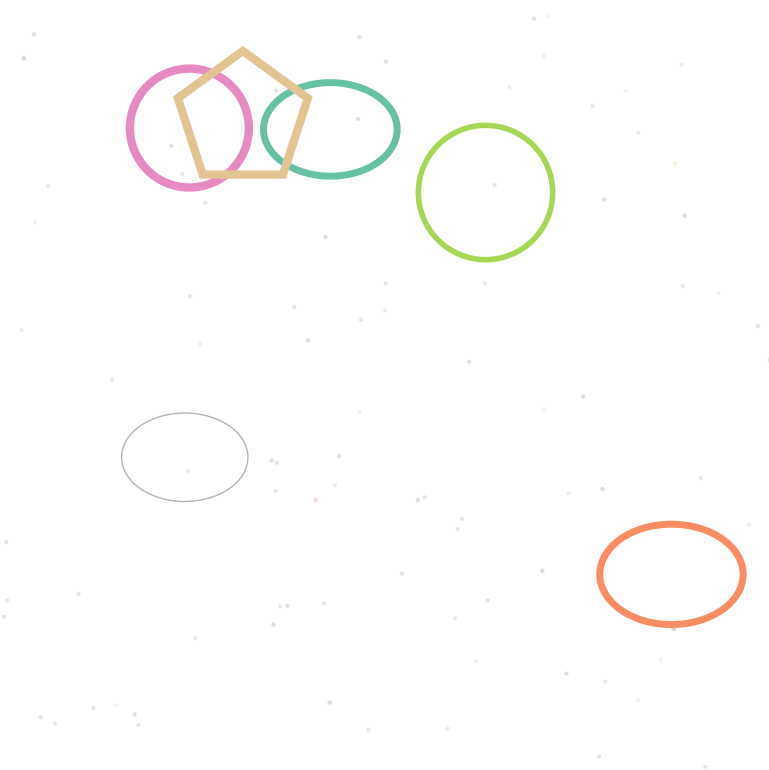[{"shape": "oval", "thickness": 2.5, "radius": 0.43, "center": [0.429, 0.832]}, {"shape": "oval", "thickness": 2.5, "radius": 0.47, "center": [0.872, 0.254]}, {"shape": "circle", "thickness": 3, "radius": 0.39, "center": [0.246, 0.834]}, {"shape": "circle", "thickness": 2, "radius": 0.44, "center": [0.631, 0.75]}, {"shape": "pentagon", "thickness": 3, "radius": 0.44, "center": [0.315, 0.845]}, {"shape": "oval", "thickness": 0.5, "radius": 0.41, "center": [0.24, 0.406]}]